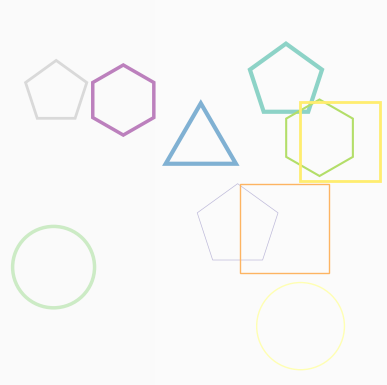[{"shape": "pentagon", "thickness": 3, "radius": 0.49, "center": [0.738, 0.789]}, {"shape": "circle", "thickness": 1, "radius": 0.57, "center": [0.776, 0.153]}, {"shape": "pentagon", "thickness": 0.5, "radius": 0.55, "center": [0.613, 0.413]}, {"shape": "triangle", "thickness": 3, "radius": 0.52, "center": [0.518, 0.627]}, {"shape": "square", "thickness": 1, "radius": 0.58, "center": [0.734, 0.407]}, {"shape": "hexagon", "thickness": 1.5, "radius": 0.5, "center": [0.825, 0.642]}, {"shape": "pentagon", "thickness": 2, "radius": 0.42, "center": [0.145, 0.76]}, {"shape": "hexagon", "thickness": 2.5, "radius": 0.45, "center": [0.318, 0.74]}, {"shape": "circle", "thickness": 2.5, "radius": 0.53, "center": [0.138, 0.306]}, {"shape": "square", "thickness": 2, "radius": 0.51, "center": [0.877, 0.632]}]